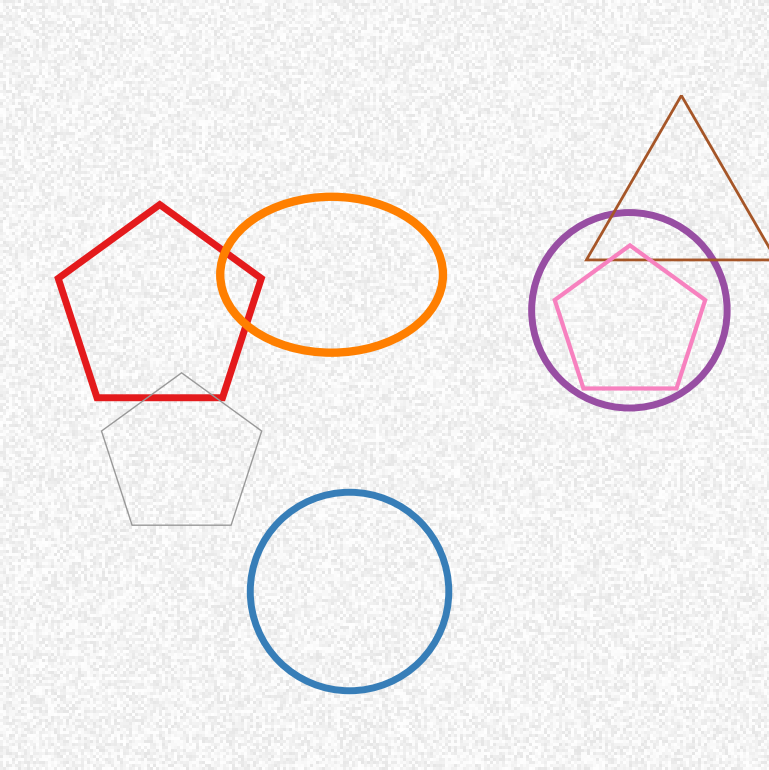[{"shape": "pentagon", "thickness": 2.5, "radius": 0.69, "center": [0.207, 0.596]}, {"shape": "circle", "thickness": 2.5, "radius": 0.64, "center": [0.454, 0.232]}, {"shape": "circle", "thickness": 2.5, "radius": 0.63, "center": [0.817, 0.597]}, {"shape": "oval", "thickness": 3, "radius": 0.72, "center": [0.431, 0.643]}, {"shape": "triangle", "thickness": 1, "radius": 0.71, "center": [0.885, 0.734]}, {"shape": "pentagon", "thickness": 1.5, "radius": 0.51, "center": [0.818, 0.579]}, {"shape": "pentagon", "thickness": 0.5, "radius": 0.55, "center": [0.236, 0.406]}]